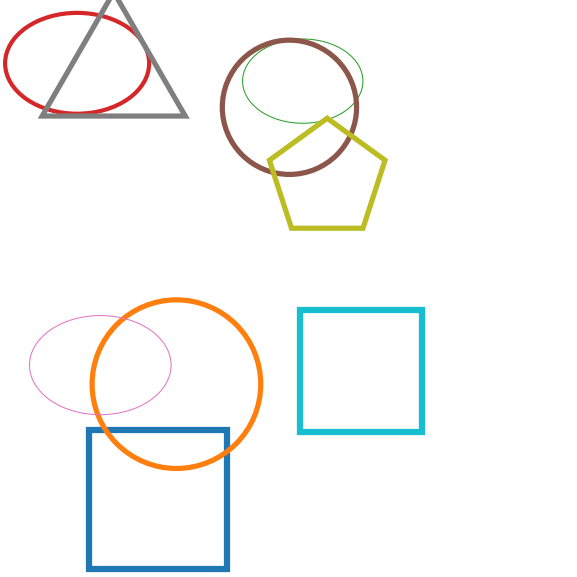[{"shape": "square", "thickness": 3, "radius": 0.6, "center": [0.274, 0.135]}, {"shape": "circle", "thickness": 2.5, "radius": 0.73, "center": [0.306, 0.334]}, {"shape": "oval", "thickness": 0.5, "radius": 0.52, "center": [0.524, 0.859]}, {"shape": "oval", "thickness": 2, "radius": 0.62, "center": [0.134, 0.89]}, {"shape": "circle", "thickness": 2.5, "radius": 0.58, "center": [0.501, 0.813]}, {"shape": "oval", "thickness": 0.5, "radius": 0.61, "center": [0.174, 0.367]}, {"shape": "triangle", "thickness": 2.5, "radius": 0.72, "center": [0.197, 0.87]}, {"shape": "pentagon", "thickness": 2.5, "radius": 0.53, "center": [0.567, 0.689]}, {"shape": "square", "thickness": 3, "radius": 0.53, "center": [0.625, 0.357]}]